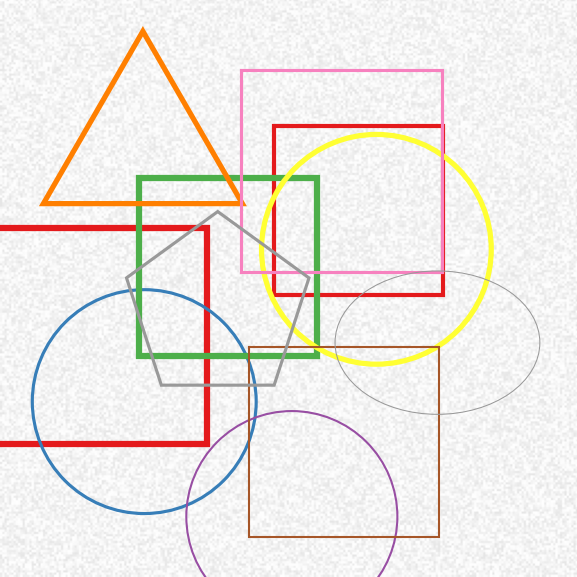[{"shape": "square", "thickness": 2, "radius": 0.73, "center": [0.62, 0.635]}, {"shape": "square", "thickness": 3, "radius": 0.93, "center": [0.172, 0.417]}, {"shape": "circle", "thickness": 1.5, "radius": 0.97, "center": [0.25, 0.304]}, {"shape": "square", "thickness": 3, "radius": 0.77, "center": [0.395, 0.536]}, {"shape": "circle", "thickness": 1, "radius": 0.91, "center": [0.505, 0.105]}, {"shape": "triangle", "thickness": 2.5, "radius": 0.99, "center": [0.247, 0.746]}, {"shape": "circle", "thickness": 2.5, "radius": 0.99, "center": [0.652, 0.567]}, {"shape": "square", "thickness": 1, "radius": 0.82, "center": [0.595, 0.233]}, {"shape": "square", "thickness": 1.5, "radius": 0.87, "center": [0.591, 0.703]}, {"shape": "oval", "thickness": 0.5, "radius": 0.89, "center": [0.757, 0.406]}, {"shape": "pentagon", "thickness": 1.5, "radius": 0.83, "center": [0.377, 0.467]}]